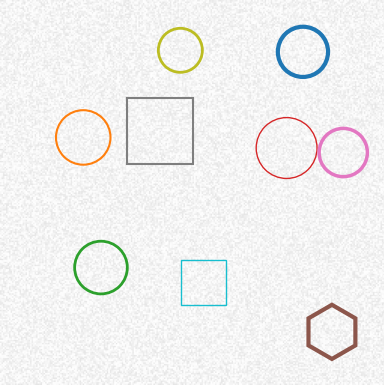[{"shape": "circle", "thickness": 3, "radius": 0.33, "center": [0.787, 0.865]}, {"shape": "circle", "thickness": 1.5, "radius": 0.35, "center": [0.216, 0.643]}, {"shape": "circle", "thickness": 2, "radius": 0.34, "center": [0.262, 0.305]}, {"shape": "circle", "thickness": 1, "radius": 0.4, "center": [0.744, 0.616]}, {"shape": "hexagon", "thickness": 3, "radius": 0.35, "center": [0.862, 0.138]}, {"shape": "circle", "thickness": 2.5, "radius": 0.31, "center": [0.892, 0.604]}, {"shape": "square", "thickness": 1.5, "radius": 0.43, "center": [0.415, 0.66]}, {"shape": "circle", "thickness": 2, "radius": 0.29, "center": [0.468, 0.869]}, {"shape": "square", "thickness": 1, "radius": 0.29, "center": [0.529, 0.266]}]